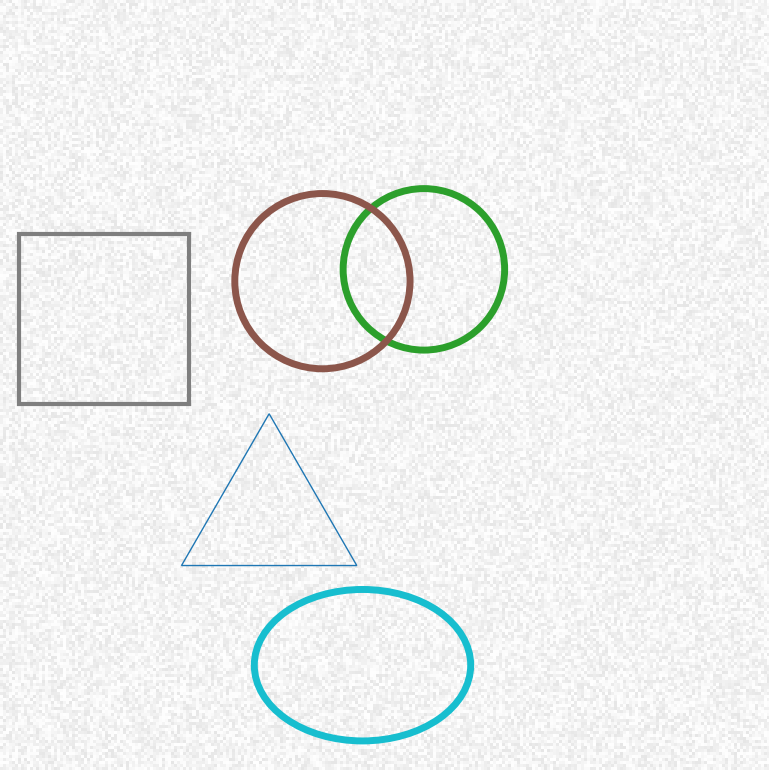[{"shape": "triangle", "thickness": 0.5, "radius": 0.66, "center": [0.35, 0.331]}, {"shape": "circle", "thickness": 2.5, "radius": 0.52, "center": [0.551, 0.65]}, {"shape": "circle", "thickness": 2.5, "radius": 0.57, "center": [0.419, 0.635]}, {"shape": "square", "thickness": 1.5, "radius": 0.55, "center": [0.135, 0.586]}, {"shape": "oval", "thickness": 2.5, "radius": 0.7, "center": [0.471, 0.136]}]